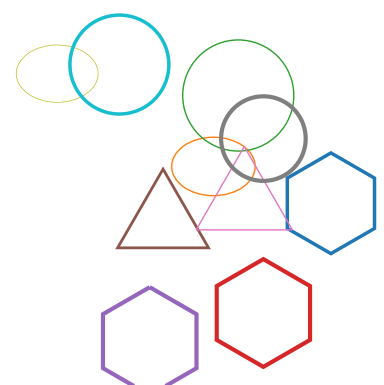[{"shape": "hexagon", "thickness": 2.5, "radius": 0.65, "center": [0.86, 0.472]}, {"shape": "oval", "thickness": 1, "radius": 0.54, "center": [0.554, 0.568]}, {"shape": "circle", "thickness": 1, "radius": 0.72, "center": [0.619, 0.752]}, {"shape": "hexagon", "thickness": 3, "radius": 0.7, "center": [0.684, 0.187]}, {"shape": "hexagon", "thickness": 3, "radius": 0.7, "center": [0.389, 0.114]}, {"shape": "triangle", "thickness": 2, "radius": 0.68, "center": [0.424, 0.424]}, {"shape": "triangle", "thickness": 1, "radius": 0.72, "center": [0.634, 0.475]}, {"shape": "circle", "thickness": 3, "radius": 0.55, "center": [0.684, 0.64]}, {"shape": "oval", "thickness": 0.5, "radius": 0.53, "center": [0.149, 0.809]}, {"shape": "circle", "thickness": 2.5, "radius": 0.64, "center": [0.31, 0.832]}]